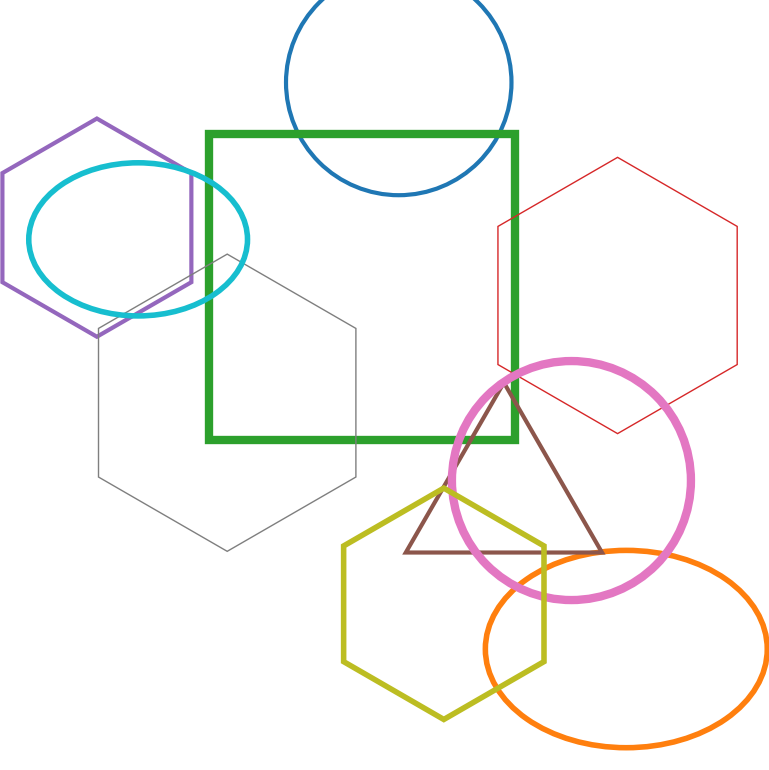[{"shape": "circle", "thickness": 1.5, "radius": 0.73, "center": [0.518, 0.893]}, {"shape": "oval", "thickness": 2, "radius": 0.92, "center": [0.813, 0.157]}, {"shape": "square", "thickness": 3, "radius": 0.99, "center": [0.47, 0.627]}, {"shape": "hexagon", "thickness": 0.5, "radius": 0.9, "center": [0.802, 0.616]}, {"shape": "hexagon", "thickness": 1.5, "radius": 0.71, "center": [0.126, 0.704]}, {"shape": "triangle", "thickness": 1.5, "radius": 0.74, "center": [0.654, 0.356]}, {"shape": "circle", "thickness": 3, "radius": 0.78, "center": [0.742, 0.376]}, {"shape": "hexagon", "thickness": 0.5, "radius": 0.96, "center": [0.295, 0.477]}, {"shape": "hexagon", "thickness": 2, "radius": 0.75, "center": [0.576, 0.216]}, {"shape": "oval", "thickness": 2, "radius": 0.71, "center": [0.179, 0.689]}]